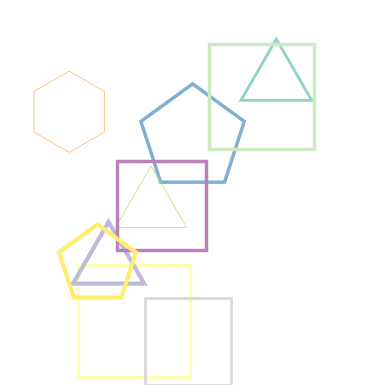[{"shape": "triangle", "thickness": 2, "radius": 0.53, "center": [0.718, 0.792]}, {"shape": "square", "thickness": 2.5, "radius": 0.73, "center": [0.348, 0.166]}, {"shape": "triangle", "thickness": 3, "radius": 0.53, "center": [0.282, 0.317]}, {"shape": "pentagon", "thickness": 2.5, "radius": 0.71, "center": [0.5, 0.641]}, {"shape": "hexagon", "thickness": 0.5, "radius": 0.53, "center": [0.18, 0.71]}, {"shape": "triangle", "thickness": 0.5, "radius": 0.53, "center": [0.392, 0.463]}, {"shape": "square", "thickness": 2, "radius": 0.56, "center": [0.488, 0.113]}, {"shape": "square", "thickness": 2.5, "radius": 0.58, "center": [0.419, 0.466]}, {"shape": "square", "thickness": 2.5, "radius": 0.68, "center": [0.68, 0.749]}, {"shape": "pentagon", "thickness": 3, "radius": 0.53, "center": [0.253, 0.312]}]